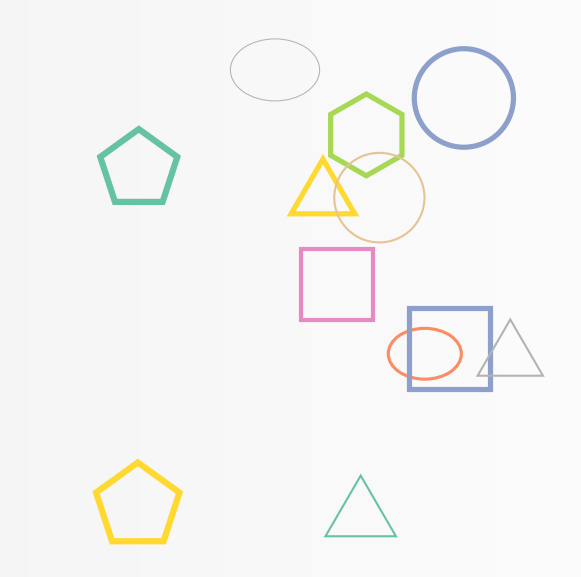[{"shape": "pentagon", "thickness": 3, "radius": 0.35, "center": [0.239, 0.706]}, {"shape": "triangle", "thickness": 1, "radius": 0.35, "center": [0.621, 0.106]}, {"shape": "oval", "thickness": 1.5, "radius": 0.31, "center": [0.731, 0.387]}, {"shape": "square", "thickness": 2.5, "radius": 0.35, "center": [0.773, 0.396]}, {"shape": "circle", "thickness": 2.5, "radius": 0.43, "center": [0.798, 0.829]}, {"shape": "square", "thickness": 2, "radius": 0.31, "center": [0.58, 0.506]}, {"shape": "hexagon", "thickness": 2.5, "radius": 0.35, "center": [0.63, 0.766]}, {"shape": "triangle", "thickness": 2.5, "radius": 0.32, "center": [0.556, 0.661]}, {"shape": "pentagon", "thickness": 3, "radius": 0.38, "center": [0.237, 0.123]}, {"shape": "circle", "thickness": 1, "radius": 0.39, "center": [0.653, 0.657]}, {"shape": "triangle", "thickness": 1, "radius": 0.32, "center": [0.878, 0.381]}, {"shape": "oval", "thickness": 0.5, "radius": 0.38, "center": [0.473, 0.878]}]